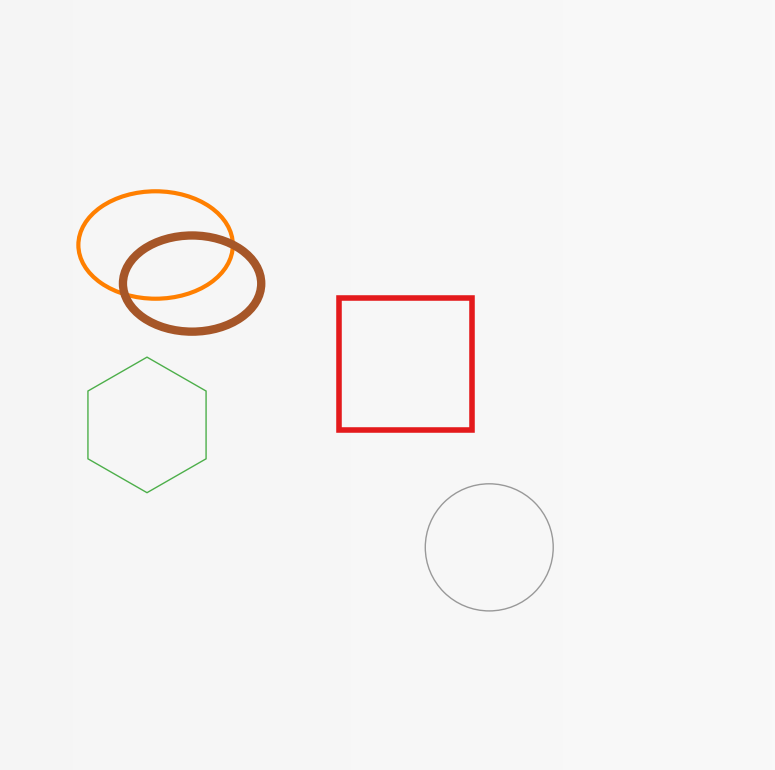[{"shape": "square", "thickness": 2, "radius": 0.43, "center": [0.523, 0.527]}, {"shape": "hexagon", "thickness": 0.5, "radius": 0.44, "center": [0.19, 0.448]}, {"shape": "oval", "thickness": 1.5, "radius": 0.5, "center": [0.201, 0.682]}, {"shape": "oval", "thickness": 3, "radius": 0.45, "center": [0.248, 0.632]}, {"shape": "circle", "thickness": 0.5, "radius": 0.41, "center": [0.631, 0.289]}]